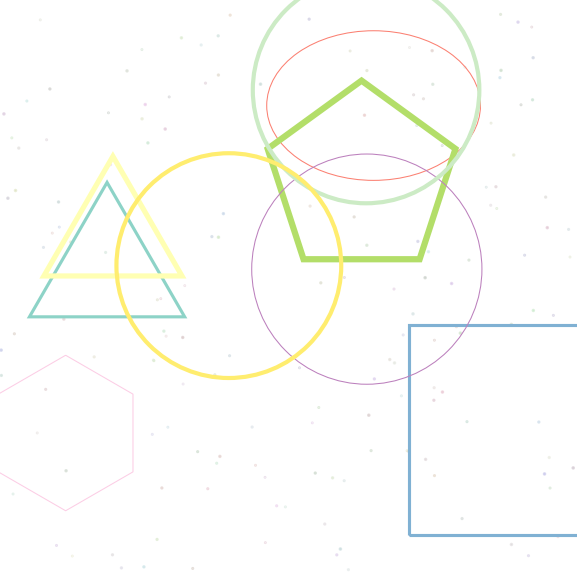[{"shape": "triangle", "thickness": 1.5, "radius": 0.78, "center": [0.185, 0.528]}, {"shape": "triangle", "thickness": 2.5, "radius": 0.69, "center": [0.196, 0.59]}, {"shape": "oval", "thickness": 0.5, "radius": 0.93, "center": [0.647, 0.816]}, {"shape": "square", "thickness": 1.5, "radius": 0.91, "center": [0.89, 0.254]}, {"shape": "pentagon", "thickness": 3, "radius": 0.85, "center": [0.626, 0.689]}, {"shape": "hexagon", "thickness": 0.5, "radius": 0.67, "center": [0.114, 0.249]}, {"shape": "circle", "thickness": 0.5, "radius": 1.0, "center": [0.635, 0.533]}, {"shape": "circle", "thickness": 2, "radius": 0.98, "center": [0.634, 0.843]}, {"shape": "circle", "thickness": 2, "radius": 0.97, "center": [0.396, 0.539]}]